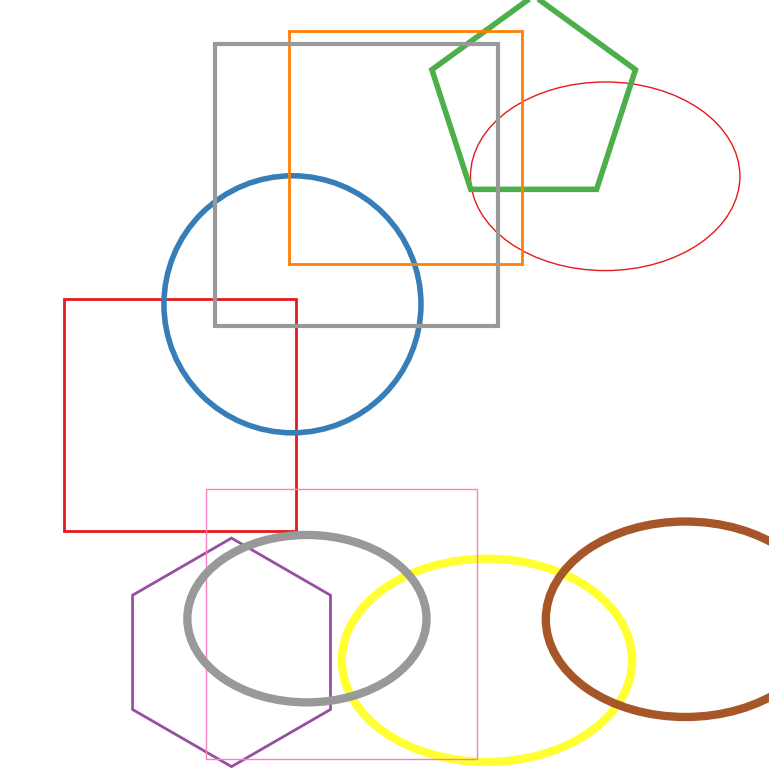[{"shape": "square", "thickness": 1, "radius": 0.75, "center": [0.234, 0.461]}, {"shape": "oval", "thickness": 0.5, "radius": 0.87, "center": [0.786, 0.771]}, {"shape": "circle", "thickness": 2, "radius": 0.83, "center": [0.38, 0.605]}, {"shape": "pentagon", "thickness": 2, "radius": 0.69, "center": [0.693, 0.867]}, {"shape": "hexagon", "thickness": 1, "radius": 0.74, "center": [0.301, 0.153]}, {"shape": "square", "thickness": 1, "radius": 0.76, "center": [0.527, 0.809]}, {"shape": "oval", "thickness": 3, "radius": 0.94, "center": [0.632, 0.142]}, {"shape": "oval", "thickness": 3, "radius": 0.91, "center": [0.89, 0.196]}, {"shape": "square", "thickness": 0.5, "radius": 0.88, "center": [0.444, 0.189]}, {"shape": "square", "thickness": 1.5, "radius": 0.92, "center": [0.463, 0.759]}, {"shape": "oval", "thickness": 3, "radius": 0.78, "center": [0.399, 0.197]}]